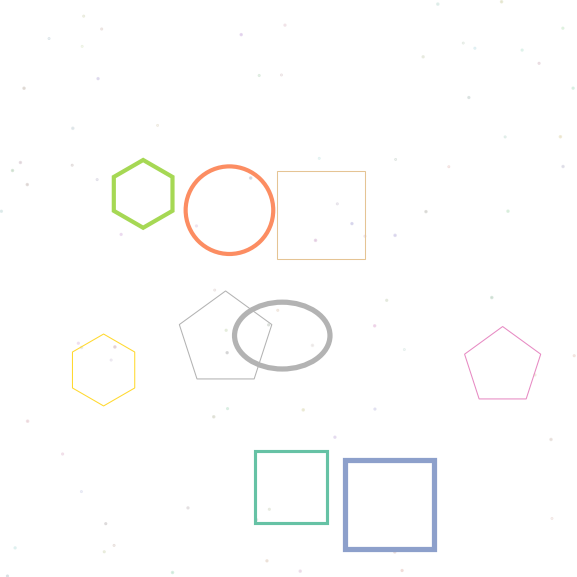[{"shape": "square", "thickness": 1.5, "radius": 0.31, "center": [0.504, 0.156]}, {"shape": "circle", "thickness": 2, "radius": 0.38, "center": [0.397, 0.635]}, {"shape": "square", "thickness": 2.5, "radius": 0.38, "center": [0.674, 0.125]}, {"shape": "pentagon", "thickness": 0.5, "radius": 0.35, "center": [0.87, 0.364]}, {"shape": "hexagon", "thickness": 2, "radius": 0.29, "center": [0.248, 0.663]}, {"shape": "hexagon", "thickness": 0.5, "radius": 0.31, "center": [0.179, 0.358]}, {"shape": "square", "thickness": 0.5, "radius": 0.38, "center": [0.556, 0.627]}, {"shape": "pentagon", "thickness": 0.5, "radius": 0.42, "center": [0.391, 0.411]}, {"shape": "oval", "thickness": 2.5, "radius": 0.41, "center": [0.489, 0.418]}]